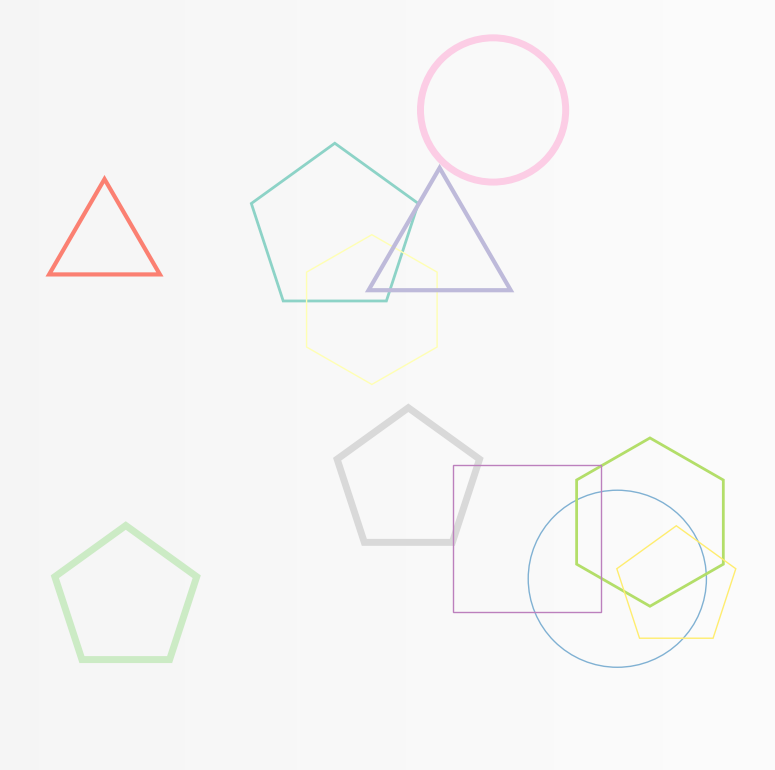[{"shape": "pentagon", "thickness": 1, "radius": 0.57, "center": [0.432, 0.701]}, {"shape": "hexagon", "thickness": 0.5, "radius": 0.49, "center": [0.48, 0.598]}, {"shape": "triangle", "thickness": 1.5, "radius": 0.53, "center": [0.567, 0.676]}, {"shape": "triangle", "thickness": 1.5, "radius": 0.41, "center": [0.135, 0.685]}, {"shape": "circle", "thickness": 0.5, "radius": 0.57, "center": [0.797, 0.248]}, {"shape": "hexagon", "thickness": 1, "radius": 0.55, "center": [0.839, 0.322]}, {"shape": "circle", "thickness": 2.5, "radius": 0.47, "center": [0.636, 0.857]}, {"shape": "pentagon", "thickness": 2.5, "radius": 0.48, "center": [0.527, 0.374]}, {"shape": "square", "thickness": 0.5, "radius": 0.48, "center": [0.68, 0.301]}, {"shape": "pentagon", "thickness": 2.5, "radius": 0.48, "center": [0.162, 0.221]}, {"shape": "pentagon", "thickness": 0.5, "radius": 0.4, "center": [0.873, 0.236]}]